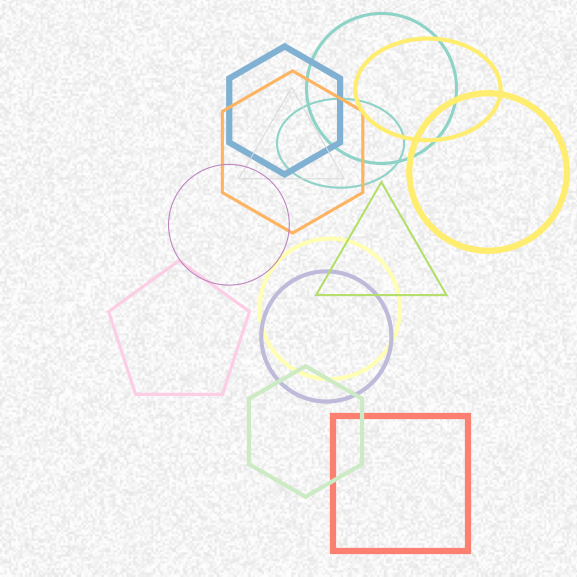[{"shape": "oval", "thickness": 1, "radius": 0.55, "center": [0.59, 0.751]}, {"shape": "circle", "thickness": 1.5, "radius": 0.65, "center": [0.661, 0.846]}, {"shape": "circle", "thickness": 2, "radius": 0.61, "center": [0.571, 0.464]}, {"shape": "circle", "thickness": 2, "radius": 0.56, "center": [0.565, 0.417]}, {"shape": "square", "thickness": 3, "radius": 0.59, "center": [0.694, 0.162]}, {"shape": "hexagon", "thickness": 3, "radius": 0.55, "center": [0.493, 0.808]}, {"shape": "hexagon", "thickness": 1.5, "radius": 0.7, "center": [0.507, 0.736]}, {"shape": "triangle", "thickness": 1, "radius": 0.65, "center": [0.66, 0.553]}, {"shape": "pentagon", "thickness": 1.5, "radius": 0.64, "center": [0.31, 0.42]}, {"shape": "triangle", "thickness": 0.5, "radius": 0.53, "center": [0.505, 0.742]}, {"shape": "circle", "thickness": 0.5, "radius": 0.52, "center": [0.396, 0.61]}, {"shape": "hexagon", "thickness": 2, "radius": 0.57, "center": [0.529, 0.252]}, {"shape": "circle", "thickness": 3, "radius": 0.68, "center": [0.845, 0.701]}, {"shape": "oval", "thickness": 2, "radius": 0.63, "center": [0.741, 0.844]}]